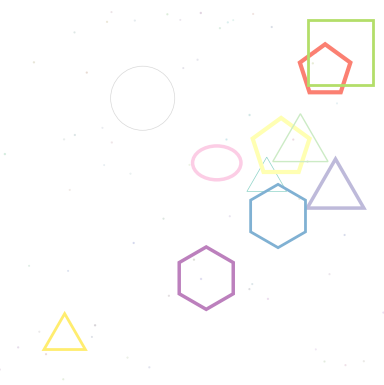[{"shape": "triangle", "thickness": 0.5, "radius": 0.3, "center": [0.693, 0.532]}, {"shape": "pentagon", "thickness": 3, "radius": 0.39, "center": [0.73, 0.616]}, {"shape": "triangle", "thickness": 2.5, "radius": 0.42, "center": [0.871, 0.502]}, {"shape": "pentagon", "thickness": 3, "radius": 0.34, "center": [0.844, 0.816]}, {"shape": "hexagon", "thickness": 2, "radius": 0.41, "center": [0.722, 0.439]}, {"shape": "square", "thickness": 2, "radius": 0.42, "center": [0.885, 0.864]}, {"shape": "oval", "thickness": 2.5, "radius": 0.31, "center": [0.563, 0.577]}, {"shape": "circle", "thickness": 0.5, "radius": 0.42, "center": [0.371, 0.745]}, {"shape": "hexagon", "thickness": 2.5, "radius": 0.41, "center": [0.536, 0.278]}, {"shape": "triangle", "thickness": 1, "radius": 0.41, "center": [0.78, 0.622]}, {"shape": "triangle", "thickness": 2, "radius": 0.31, "center": [0.168, 0.123]}]